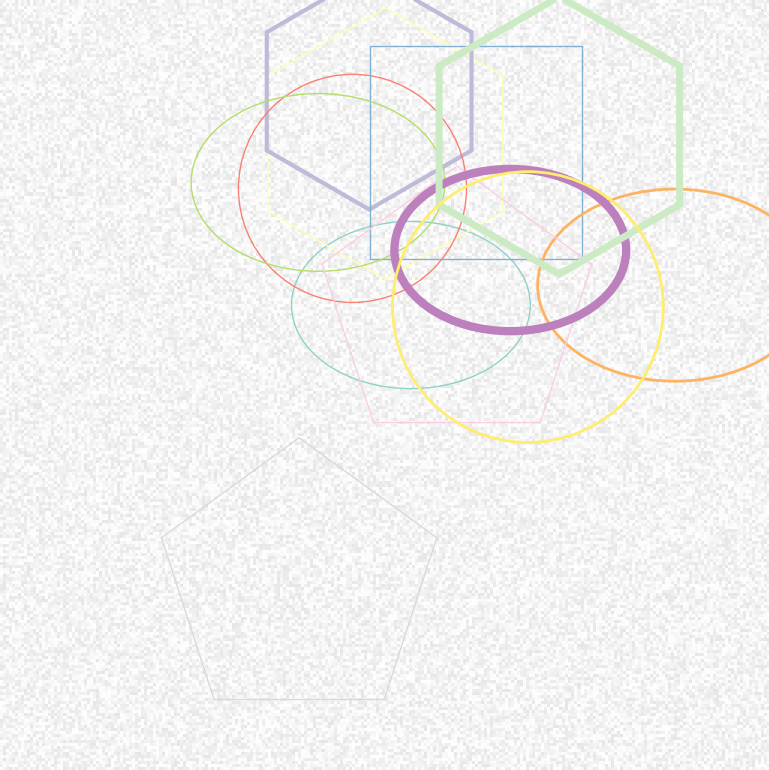[{"shape": "oval", "thickness": 0.5, "radius": 0.78, "center": [0.534, 0.604]}, {"shape": "hexagon", "thickness": 0.5, "radius": 0.88, "center": [0.5, 0.814]}, {"shape": "hexagon", "thickness": 1.5, "radius": 0.77, "center": [0.479, 0.881]}, {"shape": "circle", "thickness": 0.5, "radius": 0.74, "center": [0.458, 0.755]}, {"shape": "square", "thickness": 0.5, "radius": 0.69, "center": [0.618, 0.802]}, {"shape": "oval", "thickness": 1, "radius": 0.89, "center": [0.877, 0.63]}, {"shape": "oval", "thickness": 0.5, "radius": 0.82, "center": [0.413, 0.763]}, {"shape": "pentagon", "thickness": 0.5, "radius": 0.92, "center": [0.593, 0.6]}, {"shape": "pentagon", "thickness": 0.5, "radius": 0.94, "center": [0.388, 0.244]}, {"shape": "oval", "thickness": 3, "radius": 0.75, "center": [0.663, 0.675]}, {"shape": "hexagon", "thickness": 2.5, "radius": 0.9, "center": [0.726, 0.824]}, {"shape": "circle", "thickness": 1, "radius": 0.88, "center": [0.686, 0.601]}]